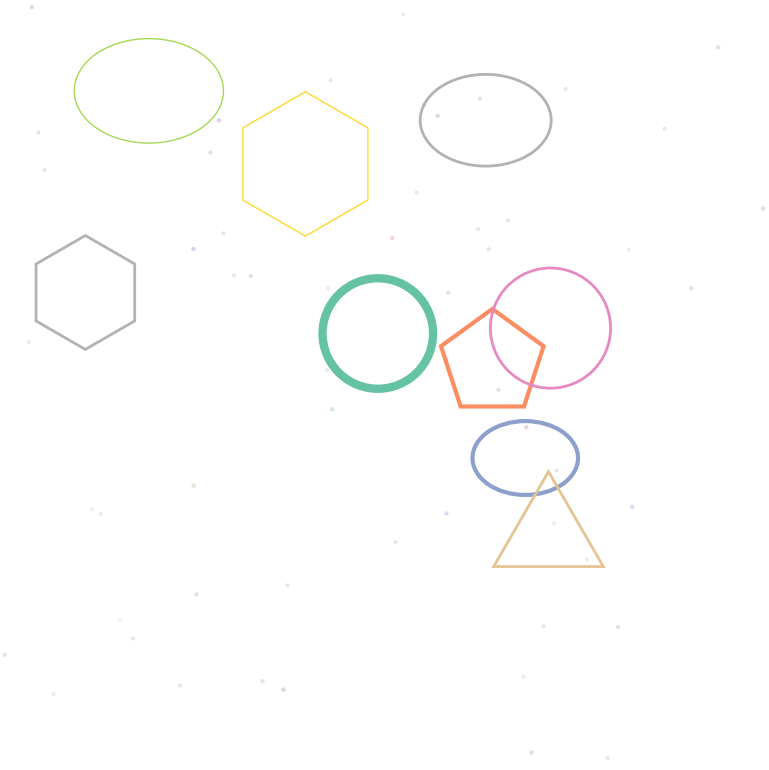[{"shape": "circle", "thickness": 3, "radius": 0.36, "center": [0.491, 0.567]}, {"shape": "pentagon", "thickness": 1.5, "radius": 0.35, "center": [0.639, 0.529]}, {"shape": "oval", "thickness": 1.5, "radius": 0.34, "center": [0.682, 0.405]}, {"shape": "circle", "thickness": 1, "radius": 0.39, "center": [0.715, 0.574]}, {"shape": "oval", "thickness": 0.5, "radius": 0.48, "center": [0.193, 0.882]}, {"shape": "hexagon", "thickness": 0.5, "radius": 0.47, "center": [0.397, 0.787]}, {"shape": "triangle", "thickness": 1, "radius": 0.41, "center": [0.712, 0.305]}, {"shape": "oval", "thickness": 1, "radius": 0.43, "center": [0.631, 0.844]}, {"shape": "hexagon", "thickness": 1, "radius": 0.37, "center": [0.111, 0.62]}]